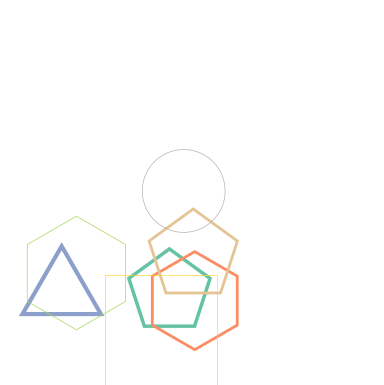[{"shape": "pentagon", "thickness": 2.5, "radius": 0.55, "center": [0.44, 0.243]}, {"shape": "hexagon", "thickness": 2, "radius": 0.64, "center": [0.506, 0.219]}, {"shape": "triangle", "thickness": 3, "radius": 0.59, "center": [0.16, 0.243]}, {"shape": "hexagon", "thickness": 0.5, "radius": 0.74, "center": [0.199, 0.291]}, {"shape": "square", "thickness": 0.5, "radius": 0.73, "center": [0.418, 0.14]}, {"shape": "pentagon", "thickness": 2, "radius": 0.6, "center": [0.502, 0.337]}, {"shape": "circle", "thickness": 0.5, "radius": 0.54, "center": [0.477, 0.504]}]